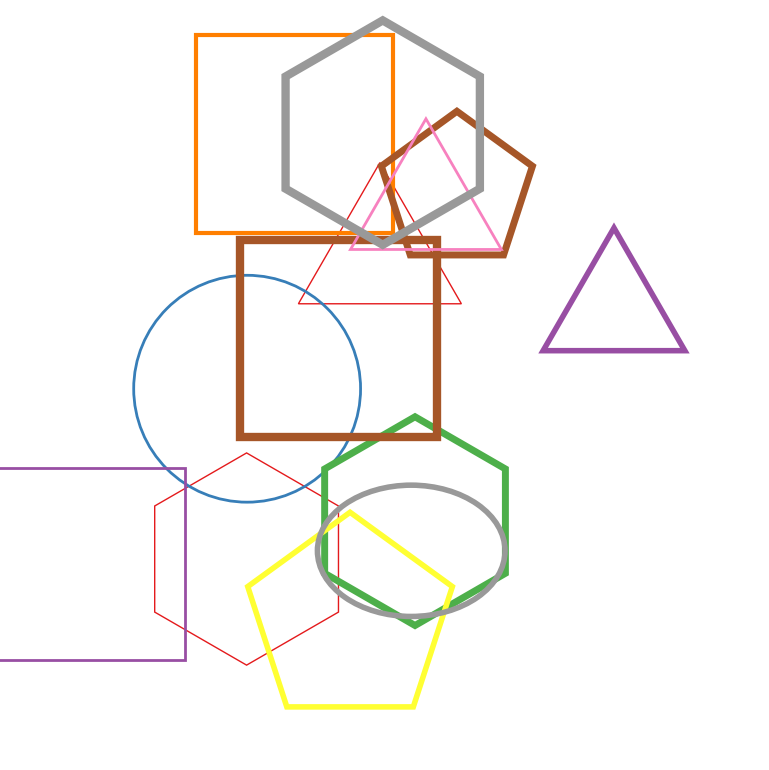[{"shape": "triangle", "thickness": 0.5, "radius": 0.61, "center": [0.493, 0.667]}, {"shape": "hexagon", "thickness": 0.5, "radius": 0.69, "center": [0.32, 0.274]}, {"shape": "circle", "thickness": 1, "radius": 0.74, "center": [0.321, 0.495]}, {"shape": "hexagon", "thickness": 2.5, "radius": 0.68, "center": [0.539, 0.323]}, {"shape": "square", "thickness": 1, "radius": 0.62, "center": [0.116, 0.268]}, {"shape": "triangle", "thickness": 2, "radius": 0.53, "center": [0.797, 0.598]}, {"shape": "square", "thickness": 1.5, "radius": 0.64, "center": [0.383, 0.826]}, {"shape": "pentagon", "thickness": 2, "radius": 0.7, "center": [0.455, 0.195]}, {"shape": "pentagon", "thickness": 2.5, "radius": 0.52, "center": [0.593, 0.752]}, {"shape": "square", "thickness": 3, "radius": 0.64, "center": [0.44, 0.56]}, {"shape": "triangle", "thickness": 1, "radius": 0.57, "center": [0.553, 0.733]}, {"shape": "hexagon", "thickness": 3, "radius": 0.73, "center": [0.497, 0.828]}, {"shape": "oval", "thickness": 2, "radius": 0.61, "center": [0.534, 0.285]}]